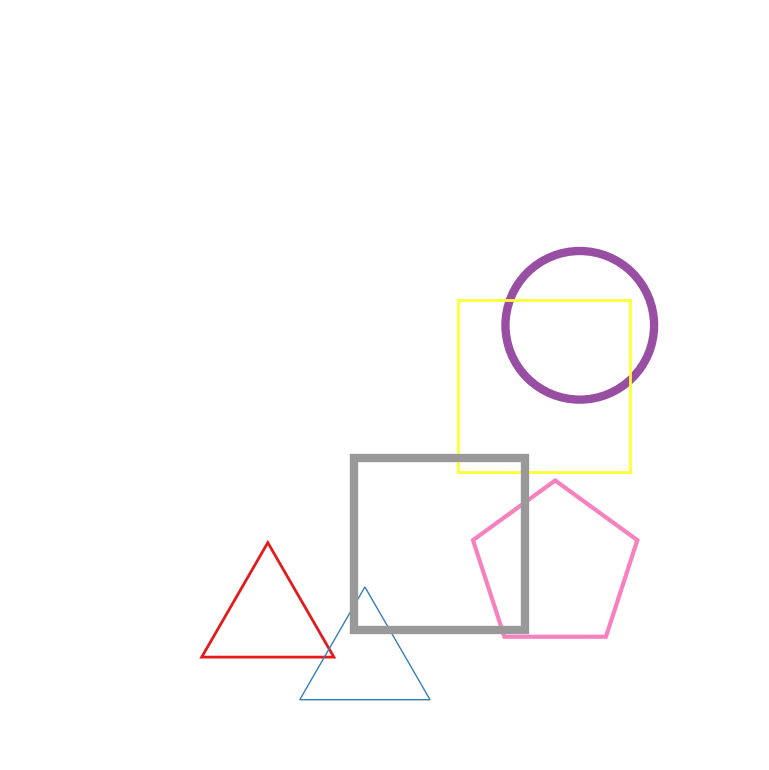[{"shape": "triangle", "thickness": 1, "radius": 0.5, "center": [0.348, 0.196]}, {"shape": "triangle", "thickness": 0.5, "radius": 0.49, "center": [0.474, 0.14]}, {"shape": "circle", "thickness": 3, "radius": 0.48, "center": [0.753, 0.578]}, {"shape": "square", "thickness": 1, "radius": 0.56, "center": [0.706, 0.499]}, {"shape": "pentagon", "thickness": 1.5, "radius": 0.56, "center": [0.721, 0.264]}, {"shape": "square", "thickness": 3, "radius": 0.56, "center": [0.571, 0.294]}]